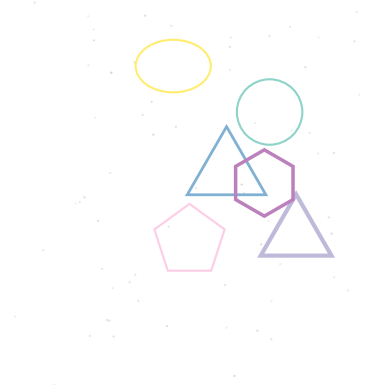[{"shape": "circle", "thickness": 1.5, "radius": 0.43, "center": [0.7, 0.709]}, {"shape": "triangle", "thickness": 3, "radius": 0.53, "center": [0.769, 0.389]}, {"shape": "triangle", "thickness": 2, "radius": 0.59, "center": [0.588, 0.553]}, {"shape": "pentagon", "thickness": 1.5, "radius": 0.48, "center": [0.492, 0.374]}, {"shape": "hexagon", "thickness": 2.5, "radius": 0.43, "center": [0.687, 0.525]}, {"shape": "oval", "thickness": 1.5, "radius": 0.49, "center": [0.45, 0.828]}]